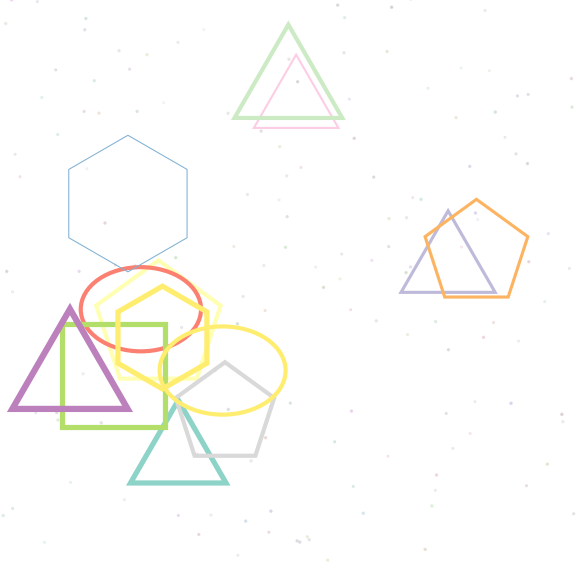[{"shape": "triangle", "thickness": 2.5, "radius": 0.48, "center": [0.309, 0.211]}, {"shape": "pentagon", "thickness": 2, "radius": 0.57, "center": [0.274, 0.435]}, {"shape": "triangle", "thickness": 1.5, "radius": 0.47, "center": [0.776, 0.54]}, {"shape": "oval", "thickness": 2, "radius": 0.52, "center": [0.244, 0.464]}, {"shape": "hexagon", "thickness": 0.5, "radius": 0.59, "center": [0.222, 0.647]}, {"shape": "pentagon", "thickness": 1.5, "radius": 0.47, "center": [0.825, 0.56]}, {"shape": "square", "thickness": 2.5, "radius": 0.45, "center": [0.197, 0.349]}, {"shape": "triangle", "thickness": 1, "radius": 0.42, "center": [0.513, 0.82]}, {"shape": "pentagon", "thickness": 2, "radius": 0.45, "center": [0.39, 0.282]}, {"shape": "triangle", "thickness": 3, "radius": 0.58, "center": [0.121, 0.349]}, {"shape": "triangle", "thickness": 2, "radius": 0.54, "center": [0.499, 0.849]}, {"shape": "oval", "thickness": 2, "radius": 0.55, "center": [0.385, 0.358]}, {"shape": "hexagon", "thickness": 2.5, "radius": 0.44, "center": [0.281, 0.415]}]